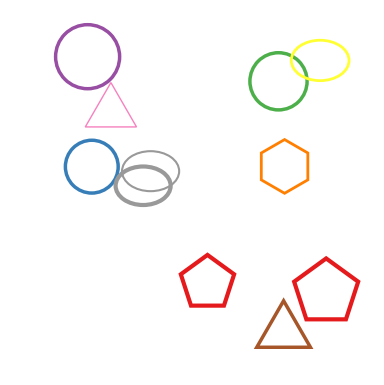[{"shape": "pentagon", "thickness": 3, "radius": 0.36, "center": [0.539, 0.265]}, {"shape": "pentagon", "thickness": 3, "radius": 0.44, "center": [0.847, 0.241]}, {"shape": "circle", "thickness": 2.5, "radius": 0.34, "center": [0.238, 0.567]}, {"shape": "circle", "thickness": 2.5, "radius": 0.37, "center": [0.723, 0.789]}, {"shape": "circle", "thickness": 2.5, "radius": 0.42, "center": [0.228, 0.853]}, {"shape": "hexagon", "thickness": 2, "radius": 0.35, "center": [0.739, 0.568]}, {"shape": "oval", "thickness": 2, "radius": 0.37, "center": [0.832, 0.843]}, {"shape": "triangle", "thickness": 2.5, "radius": 0.4, "center": [0.737, 0.138]}, {"shape": "triangle", "thickness": 1, "radius": 0.38, "center": [0.288, 0.709]}, {"shape": "oval", "thickness": 1.5, "radius": 0.37, "center": [0.391, 0.555]}, {"shape": "oval", "thickness": 3, "radius": 0.36, "center": [0.372, 0.518]}]